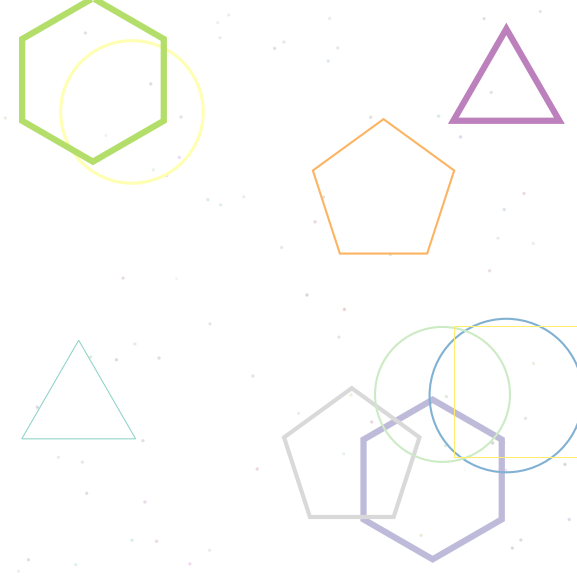[{"shape": "triangle", "thickness": 0.5, "radius": 0.57, "center": [0.136, 0.296]}, {"shape": "circle", "thickness": 1.5, "radius": 0.62, "center": [0.228, 0.805]}, {"shape": "hexagon", "thickness": 3, "radius": 0.69, "center": [0.749, 0.169]}, {"shape": "circle", "thickness": 1, "radius": 0.66, "center": [0.877, 0.314]}, {"shape": "pentagon", "thickness": 1, "radius": 0.64, "center": [0.664, 0.664]}, {"shape": "hexagon", "thickness": 3, "radius": 0.71, "center": [0.161, 0.861]}, {"shape": "pentagon", "thickness": 2, "radius": 0.62, "center": [0.609, 0.204]}, {"shape": "triangle", "thickness": 3, "radius": 0.53, "center": [0.877, 0.843]}, {"shape": "circle", "thickness": 1, "radius": 0.58, "center": [0.766, 0.316]}, {"shape": "square", "thickness": 0.5, "radius": 0.57, "center": [0.899, 0.321]}]